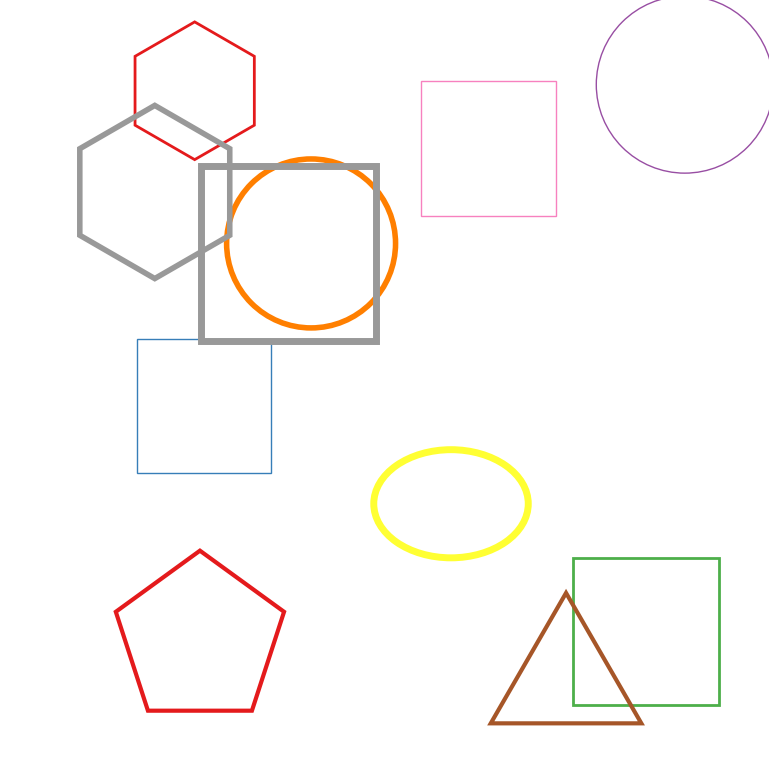[{"shape": "pentagon", "thickness": 1.5, "radius": 0.57, "center": [0.26, 0.17]}, {"shape": "hexagon", "thickness": 1, "radius": 0.45, "center": [0.253, 0.882]}, {"shape": "square", "thickness": 0.5, "radius": 0.44, "center": [0.265, 0.473]}, {"shape": "square", "thickness": 1, "radius": 0.48, "center": [0.839, 0.18]}, {"shape": "circle", "thickness": 0.5, "radius": 0.57, "center": [0.889, 0.89]}, {"shape": "circle", "thickness": 2, "radius": 0.55, "center": [0.404, 0.684]}, {"shape": "oval", "thickness": 2.5, "radius": 0.5, "center": [0.586, 0.346]}, {"shape": "triangle", "thickness": 1.5, "radius": 0.56, "center": [0.735, 0.117]}, {"shape": "square", "thickness": 0.5, "radius": 0.44, "center": [0.634, 0.807]}, {"shape": "hexagon", "thickness": 2, "radius": 0.56, "center": [0.201, 0.751]}, {"shape": "square", "thickness": 2.5, "radius": 0.57, "center": [0.375, 0.671]}]